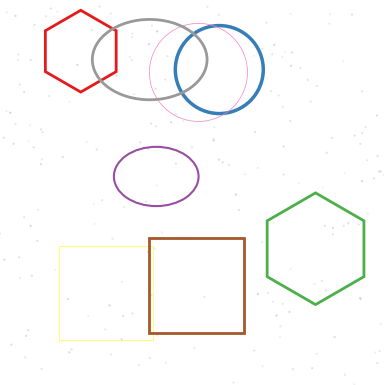[{"shape": "hexagon", "thickness": 2, "radius": 0.53, "center": [0.21, 0.867]}, {"shape": "circle", "thickness": 2.5, "radius": 0.57, "center": [0.57, 0.819]}, {"shape": "hexagon", "thickness": 2, "radius": 0.73, "center": [0.82, 0.354]}, {"shape": "oval", "thickness": 1.5, "radius": 0.55, "center": [0.406, 0.542]}, {"shape": "square", "thickness": 0.5, "radius": 0.61, "center": [0.276, 0.238]}, {"shape": "square", "thickness": 2, "radius": 0.62, "center": [0.511, 0.258]}, {"shape": "circle", "thickness": 0.5, "radius": 0.64, "center": [0.515, 0.812]}, {"shape": "oval", "thickness": 2, "radius": 0.75, "center": [0.389, 0.845]}]